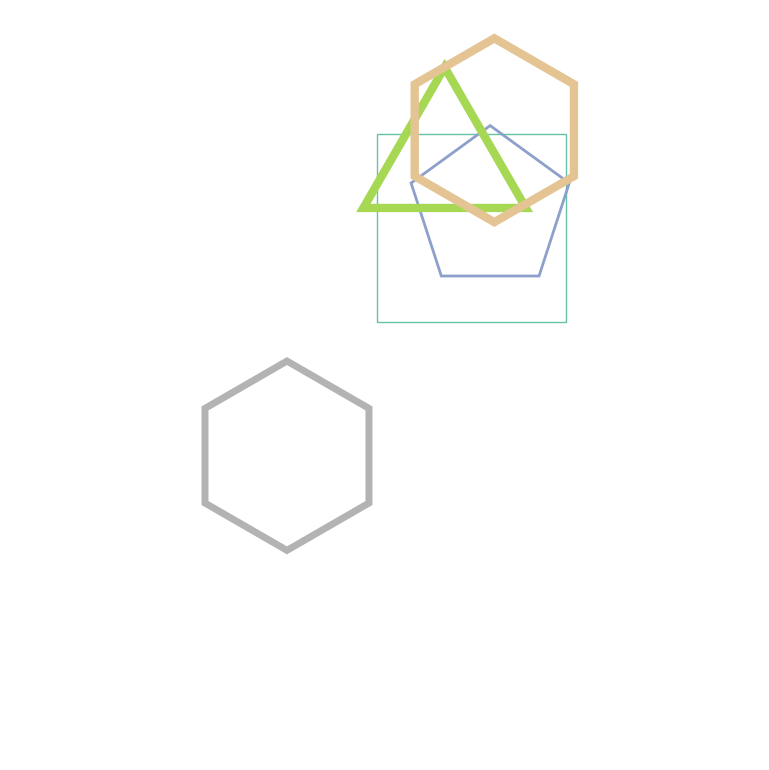[{"shape": "square", "thickness": 0.5, "radius": 0.61, "center": [0.613, 0.704]}, {"shape": "pentagon", "thickness": 1, "radius": 0.54, "center": [0.637, 0.729]}, {"shape": "triangle", "thickness": 3, "radius": 0.61, "center": [0.577, 0.791]}, {"shape": "hexagon", "thickness": 3, "radius": 0.6, "center": [0.642, 0.831]}, {"shape": "hexagon", "thickness": 2.5, "radius": 0.61, "center": [0.373, 0.408]}]